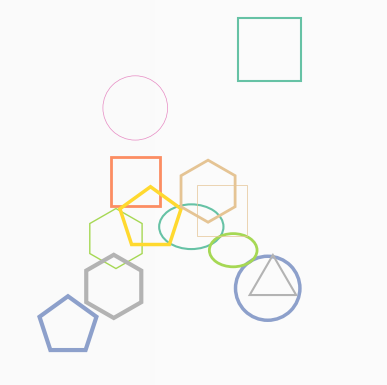[{"shape": "oval", "thickness": 1.5, "radius": 0.41, "center": [0.494, 0.411]}, {"shape": "square", "thickness": 1.5, "radius": 0.4, "center": [0.696, 0.871]}, {"shape": "square", "thickness": 2, "radius": 0.32, "center": [0.349, 0.53]}, {"shape": "pentagon", "thickness": 3, "radius": 0.39, "center": [0.175, 0.153]}, {"shape": "circle", "thickness": 2.5, "radius": 0.42, "center": [0.691, 0.251]}, {"shape": "circle", "thickness": 0.5, "radius": 0.42, "center": [0.349, 0.72]}, {"shape": "hexagon", "thickness": 1, "radius": 0.39, "center": [0.299, 0.38]}, {"shape": "oval", "thickness": 2, "radius": 0.31, "center": [0.602, 0.35]}, {"shape": "pentagon", "thickness": 2.5, "radius": 0.41, "center": [0.388, 0.432]}, {"shape": "square", "thickness": 0.5, "radius": 0.33, "center": [0.573, 0.453]}, {"shape": "hexagon", "thickness": 2, "radius": 0.4, "center": [0.537, 0.503]}, {"shape": "hexagon", "thickness": 3, "radius": 0.41, "center": [0.294, 0.256]}, {"shape": "triangle", "thickness": 1.5, "radius": 0.35, "center": [0.704, 0.268]}]